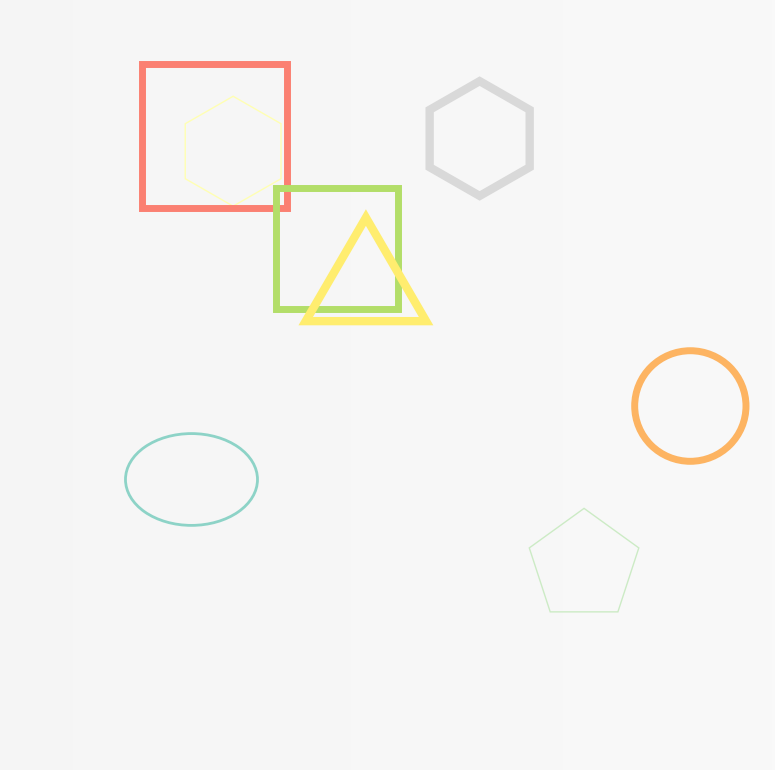[{"shape": "oval", "thickness": 1, "radius": 0.43, "center": [0.247, 0.377]}, {"shape": "hexagon", "thickness": 0.5, "radius": 0.36, "center": [0.301, 0.804]}, {"shape": "square", "thickness": 2.5, "radius": 0.47, "center": [0.277, 0.823]}, {"shape": "circle", "thickness": 2.5, "radius": 0.36, "center": [0.891, 0.473]}, {"shape": "square", "thickness": 2.5, "radius": 0.39, "center": [0.435, 0.677]}, {"shape": "hexagon", "thickness": 3, "radius": 0.37, "center": [0.619, 0.82]}, {"shape": "pentagon", "thickness": 0.5, "radius": 0.37, "center": [0.754, 0.265]}, {"shape": "triangle", "thickness": 3, "radius": 0.45, "center": [0.472, 0.628]}]